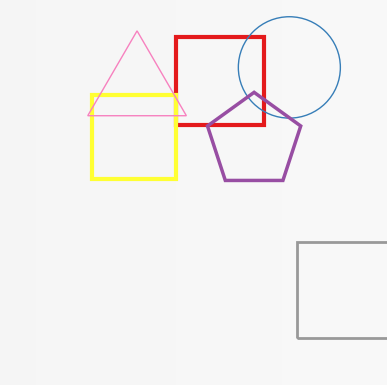[{"shape": "square", "thickness": 3, "radius": 0.57, "center": [0.568, 0.789]}, {"shape": "circle", "thickness": 1, "radius": 0.66, "center": [0.747, 0.825]}, {"shape": "pentagon", "thickness": 2.5, "radius": 0.63, "center": [0.656, 0.634]}, {"shape": "square", "thickness": 3, "radius": 0.55, "center": [0.346, 0.645]}, {"shape": "triangle", "thickness": 1, "radius": 0.73, "center": [0.354, 0.773]}, {"shape": "square", "thickness": 2, "radius": 0.62, "center": [0.891, 0.247]}]